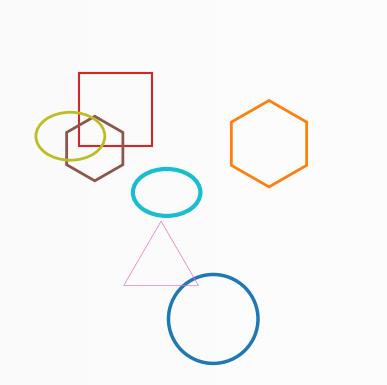[{"shape": "circle", "thickness": 2.5, "radius": 0.58, "center": [0.55, 0.172]}, {"shape": "hexagon", "thickness": 2, "radius": 0.56, "center": [0.694, 0.627]}, {"shape": "square", "thickness": 1.5, "radius": 0.47, "center": [0.299, 0.717]}, {"shape": "hexagon", "thickness": 2, "radius": 0.42, "center": [0.245, 0.614]}, {"shape": "triangle", "thickness": 0.5, "radius": 0.56, "center": [0.416, 0.314]}, {"shape": "oval", "thickness": 2, "radius": 0.44, "center": [0.182, 0.646]}, {"shape": "oval", "thickness": 3, "radius": 0.44, "center": [0.43, 0.5]}]